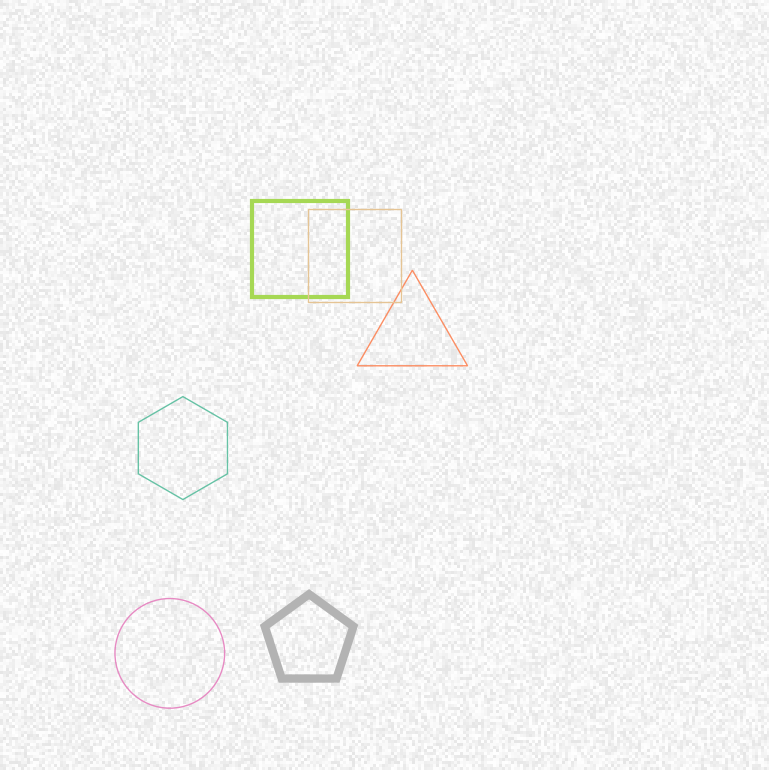[{"shape": "hexagon", "thickness": 0.5, "radius": 0.33, "center": [0.238, 0.418]}, {"shape": "triangle", "thickness": 0.5, "radius": 0.41, "center": [0.536, 0.566]}, {"shape": "circle", "thickness": 0.5, "radius": 0.36, "center": [0.221, 0.151]}, {"shape": "square", "thickness": 1.5, "radius": 0.31, "center": [0.389, 0.677]}, {"shape": "square", "thickness": 0.5, "radius": 0.3, "center": [0.46, 0.668]}, {"shape": "pentagon", "thickness": 3, "radius": 0.3, "center": [0.401, 0.168]}]